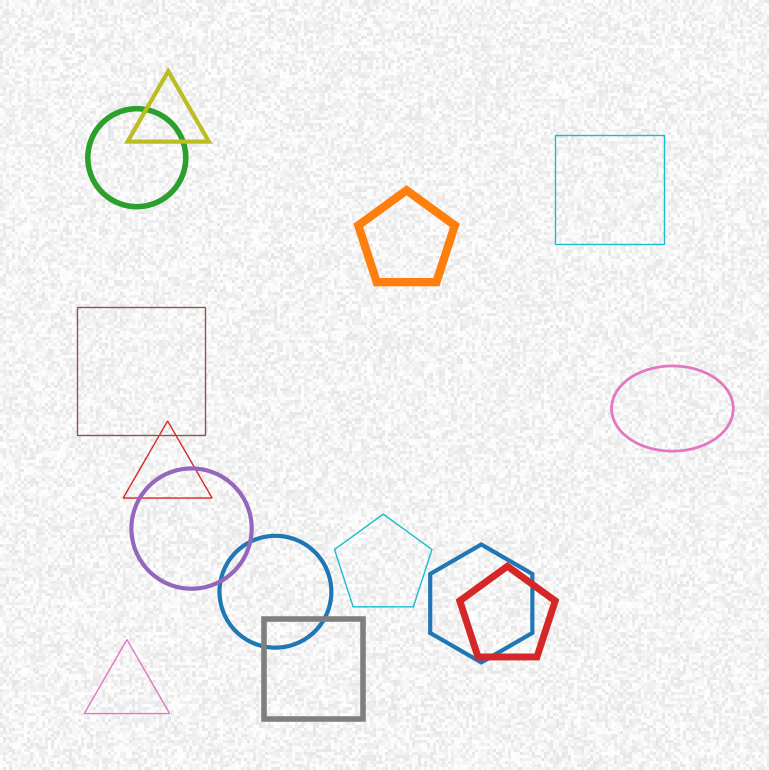[{"shape": "circle", "thickness": 1.5, "radius": 0.36, "center": [0.358, 0.232]}, {"shape": "hexagon", "thickness": 1.5, "radius": 0.38, "center": [0.625, 0.216]}, {"shape": "pentagon", "thickness": 3, "radius": 0.33, "center": [0.528, 0.687]}, {"shape": "circle", "thickness": 2, "radius": 0.32, "center": [0.178, 0.795]}, {"shape": "triangle", "thickness": 0.5, "radius": 0.33, "center": [0.218, 0.387]}, {"shape": "pentagon", "thickness": 2.5, "radius": 0.33, "center": [0.659, 0.199]}, {"shape": "circle", "thickness": 1.5, "radius": 0.39, "center": [0.249, 0.314]}, {"shape": "square", "thickness": 0.5, "radius": 0.42, "center": [0.183, 0.518]}, {"shape": "triangle", "thickness": 0.5, "radius": 0.32, "center": [0.165, 0.105]}, {"shape": "oval", "thickness": 1, "radius": 0.4, "center": [0.873, 0.469]}, {"shape": "square", "thickness": 2, "radius": 0.32, "center": [0.407, 0.131]}, {"shape": "triangle", "thickness": 1.5, "radius": 0.3, "center": [0.218, 0.847]}, {"shape": "pentagon", "thickness": 0.5, "radius": 0.33, "center": [0.498, 0.266]}, {"shape": "square", "thickness": 0.5, "radius": 0.35, "center": [0.791, 0.753]}]